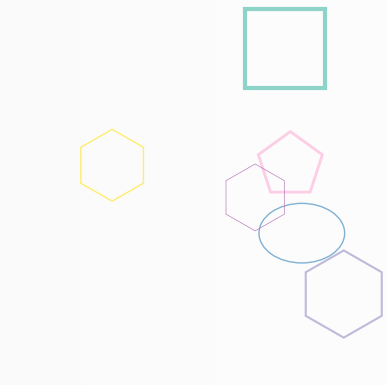[{"shape": "square", "thickness": 3, "radius": 0.51, "center": [0.735, 0.873]}, {"shape": "hexagon", "thickness": 1.5, "radius": 0.57, "center": [0.887, 0.236]}, {"shape": "oval", "thickness": 1, "radius": 0.55, "center": [0.779, 0.394]}, {"shape": "pentagon", "thickness": 2, "radius": 0.43, "center": [0.749, 0.571]}, {"shape": "hexagon", "thickness": 0.5, "radius": 0.43, "center": [0.658, 0.487]}, {"shape": "hexagon", "thickness": 1, "radius": 0.47, "center": [0.289, 0.571]}]